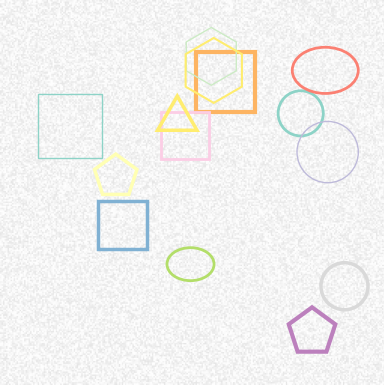[{"shape": "square", "thickness": 1, "radius": 0.42, "center": [0.182, 0.673]}, {"shape": "circle", "thickness": 2, "radius": 0.29, "center": [0.781, 0.706]}, {"shape": "pentagon", "thickness": 2.5, "radius": 0.29, "center": [0.301, 0.542]}, {"shape": "circle", "thickness": 1, "radius": 0.4, "center": [0.851, 0.605]}, {"shape": "oval", "thickness": 2, "radius": 0.43, "center": [0.845, 0.817]}, {"shape": "square", "thickness": 2.5, "radius": 0.32, "center": [0.319, 0.415]}, {"shape": "square", "thickness": 3, "radius": 0.39, "center": [0.586, 0.786]}, {"shape": "oval", "thickness": 2, "radius": 0.31, "center": [0.495, 0.314]}, {"shape": "square", "thickness": 2, "radius": 0.31, "center": [0.48, 0.647]}, {"shape": "circle", "thickness": 2.5, "radius": 0.31, "center": [0.895, 0.257]}, {"shape": "pentagon", "thickness": 3, "radius": 0.32, "center": [0.81, 0.138]}, {"shape": "hexagon", "thickness": 1, "radius": 0.38, "center": [0.549, 0.854]}, {"shape": "hexagon", "thickness": 1.5, "radius": 0.42, "center": [0.555, 0.817]}, {"shape": "triangle", "thickness": 2.5, "radius": 0.3, "center": [0.46, 0.691]}]